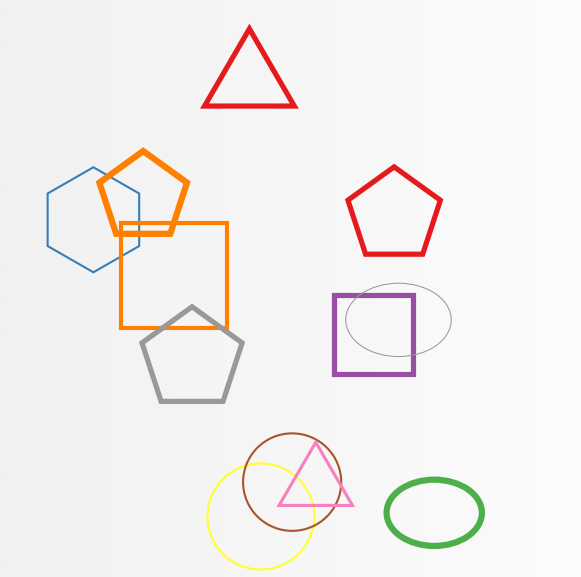[{"shape": "pentagon", "thickness": 2.5, "radius": 0.42, "center": [0.678, 0.627]}, {"shape": "triangle", "thickness": 2.5, "radius": 0.45, "center": [0.429, 0.86]}, {"shape": "hexagon", "thickness": 1, "radius": 0.45, "center": [0.161, 0.619]}, {"shape": "oval", "thickness": 3, "radius": 0.41, "center": [0.747, 0.111]}, {"shape": "square", "thickness": 2.5, "radius": 0.34, "center": [0.643, 0.419]}, {"shape": "square", "thickness": 2, "radius": 0.46, "center": [0.299, 0.522]}, {"shape": "pentagon", "thickness": 3, "radius": 0.4, "center": [0.246, 0.658]}, {"shape": "circle", "thickness": 1, "radius": 0.46, "center": [0.449, 0.105]}, {"shape": "circle", "thickness": 1, "radius": 0.42, "center": [0.503, 0.164]}, {"shape": "triangle", "thickness": 1.5, "radius": 0.36, "center": [0.543, 0.16]}, {"shape": "pentagon", "thickness": 2.5, "radius": 0.45, "center": [0.33, 0.377]}, {"shape": "oval", "thickness": 0.5, "radius": 0.45, "center": [0.686, 0.445]}]